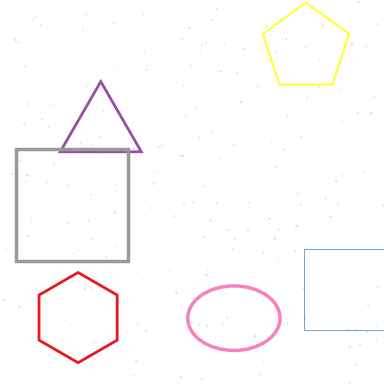[{"shape": "hexagon", "thickness": 2, "radius": 0.59, "center": [0.203, 0.175]}, {"shape": "square", "thickness": 0.5, "radius": 0.53, "center": [0.897, 0.248]}, {"shape": "triangle", "thickness": 2, "radius": 0.61, "center": [0.262, 0.667]}, {"shape": "pentagon", "thickness": 1.5, "radius": 0.59, "center": [0.795, 0.876]}, {"shape": "oval", "thickness": 2.5, "radius": 0.6, "center": [0.608, 0.174]}, {"shape": "square", "thickness": 2.5, "radius": 0.72, "center": [0.188, 0.467]}]